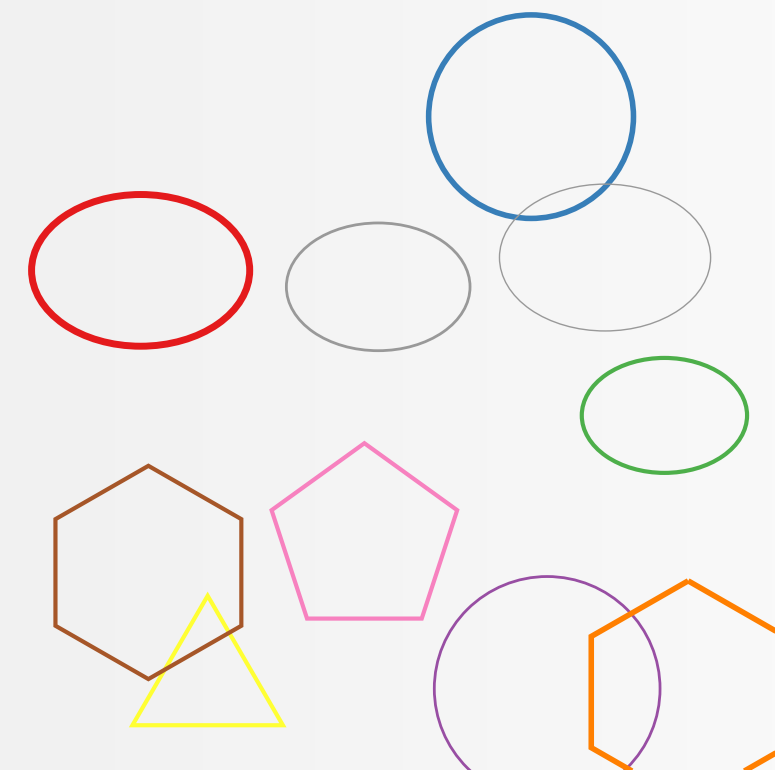[{"shape": "oval", "thickness": 2.5, "radius": 0.7, "center": [0.181, 0.649]}, {"shape": "circle", "thickness": 2, "radius": 0.66, "center": [0.685, 0.848]}, {"shape": "oval", "thickness": 1.5, "radius": 0.53, "center": [0.857, 0.461]}, {"shape": "circle", "thickness": 1, "radius": 0.73, "center": [0.706, 0.106]}, {"shape": "hexagon", "thickness": 2, "radius": 0.72, "center": [0.888, 0.101]}, {"shape": "triangle", "thickness": 1.5, "radius": 0.56, "center": [0.268, 0.114]}, {"shape": "hexagon", "thickness": 1.5, "radius": 0.69, "center": [0.191, 0.257]}, {"shape": "pentagon", "thickness": 1.5, "radius": 0.63, "center": [0.47, 0.298]}, {"shape": "oval", "thickness": 1, "radius": 0.59, "center": [0.488, 0.627]}, {"shape": "oval", "thickness": 0.5, "radius": 0.68, "center": [0.781, 0.666]}]